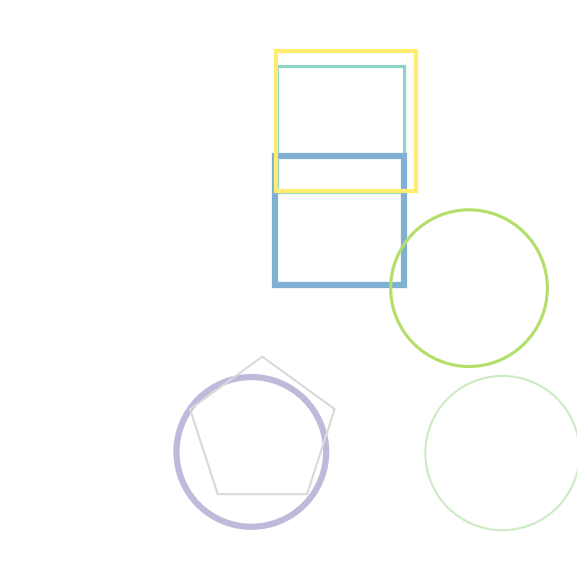[{"shape": "square", "thickness": 1.5, "radius": 0.55, "center": [0.59, 0.776]}, {"shape": "circle", "thickness": 3, "radius": 0.65, "center": [0.435, 0.217]}, {"shape": "square", "thickness": 3, "radius": 0.56, "center": [0.588, 0.617]}, {"shape": "circle", "thickness": 1.5, "radius": 0.68, "center": [0.812, 0.5]}, {"shape": "pentagon", "thickness": 1, "radius": 0.66, "center": [0.454, 0.25]}, {"shape": "circle", "thickness": 1, "radius": 0.67, "center": [0.87, 0.215]}, {"shape": "square", "thickness": 2, "radius": 0.6, "center": [0.599, 0.79]}]